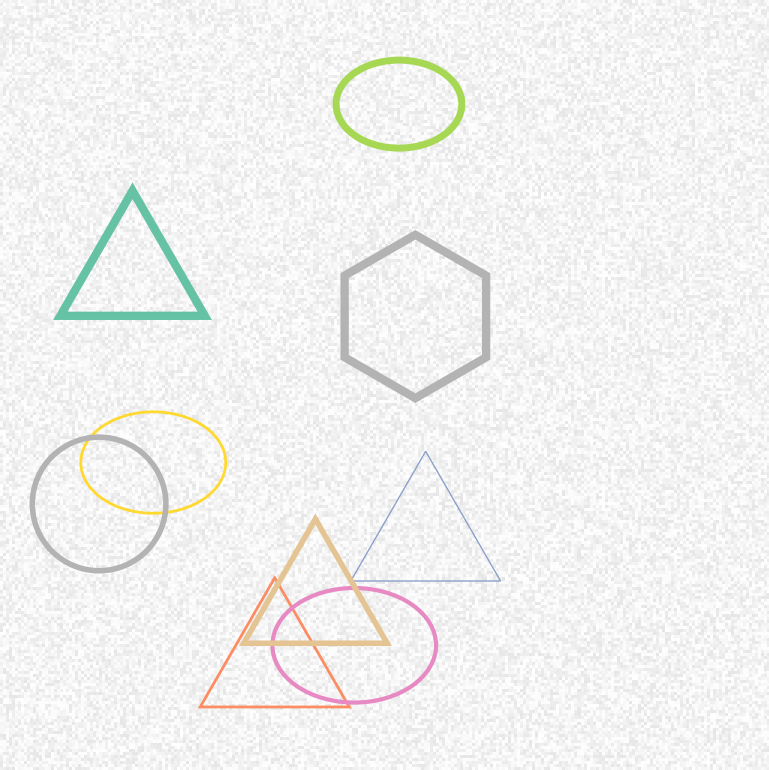[{"shape": "triangle", "thickness": 3, "radius": 0.54, "center": [0.172, 0.644]}, {"shape": "triangle", "thickness": 1, "radius": 0.56, "center": [0.357, 0.138]}, {"shape": "triangle", "thickness": 0.5, "radius": 0.56, "center": [0.553, 0.302]}, {"shape": "oval", "thickness": 1.5, "radius": 0.53, "center": [0.46, 0.162]}, {"shape": "oval", "thickness": 2.5, "radius": 0.41, "center": [0.518, 0.865]}, {"shape": "oval", "thickness": 1, "radius": 0.47, "center": [0.199, 0.399]}, {"shape": "triangle", "thickness": 2, "radius": 0.54, "center": [0.41, 0.218]}, {"shape": "hexagon", "thickness": 3, "radius": 0.53, "center": [0.539, 0.589]}, {"shape": "circle", "thickness": 2, "radius": 0.43, "center": [0.129, 0.346]}]